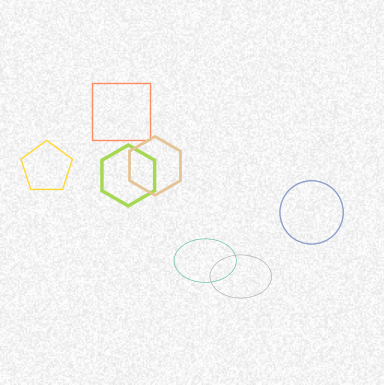[{"shape": "oval", "thickness": 0.5, "radius": 0.4, "center": [0.533, 0.323]}, {"shape": "square", "thickness": 1, "radius": 0.37, "center": [0.314, 0.711]}, {"shape": "circle", "thickness": 1, "radius": 0.41, "center": [0.809, 0.448]}, {"shape": "hexagon", "thickness": 2.5, "radius": 0.4, "center": [0.333, 0.544]}, {"shape": "pentagon", "thickness": 1, "radius": 0.35, "center": [0.121, 0.565]}, {"shape": "hexagon", "thickness": 2, "radius": 0.38, "center": [0.403, 0.569]}, {"shape": "oval", "thickness": 0.5, "radius": 0.4, "center": [0.625, 0.282]}]